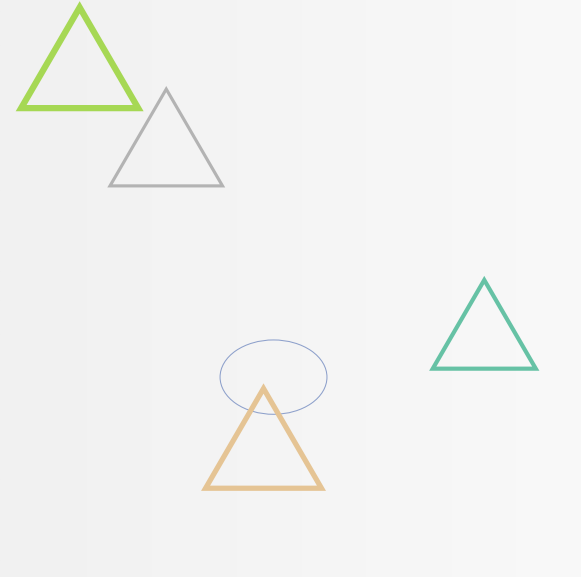[{"shape": "triangle", "thickness": 2, "radius": 0.51, "center": [0.833, 0.412]}, {"shape": "oval", "thickness": 0.5, "radius": 0.46, "center": [0.471, 0.346]}, {"shape": "triangle", "thickness": 3, "radius": 0.58, "center": [0.137, 0.87]}, {"shape": "triangle", "thickness": 2.5, "radius": 0.58, "center": [0.453, 0.211]}, {"shape": "triangle", "thickness": 1.5, "radius": 0.56, "center": [0.286, 0.733]}]